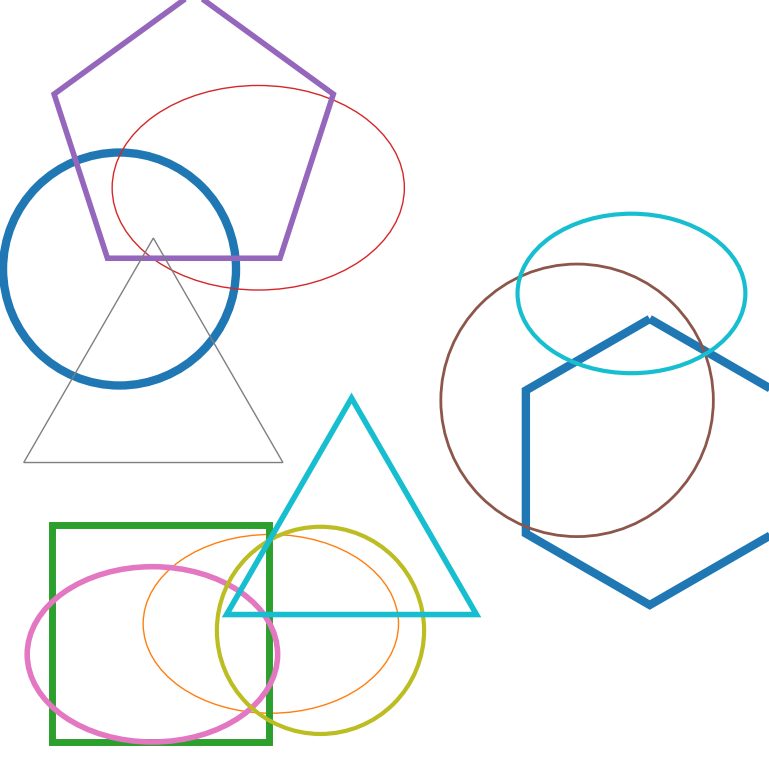[{"shape": "circle", "thickness": 3, "radius": 0.76, "center": [0.155, 0.651]}, {"shape": "hexagon", "thickness": 3, "radius": 0.93, "center": [0.844, 0.4]}, {"shape": "oval", "thickness": 0.5, "radius": 0.83, "center": [0.352, 0.19]}, {"shape": "square", "thickness": 2.5, "radius": 0.71, "center": [0.208, 0.177]}, {"shape": "oval", "thickness": 0.5, "radius": 0.95, "center": [0.335, 0.756]}, {"shape": "pentagon", "thickness": 2, "radius": 0.95, "center": [0.252, 0.819]}, {"shape": "circle", "thickness": 1, "radius": 0.88, "center": [0.749, 0.48]}, {"shape": "oval", "thickness": 2, "radius": 0.81, "center": [0.198, 0.15]}, {"shape": "triangle", "thickness": 0.5, "radius": 0.97, "center": [0.199, 0.496]}, {"shape": "circle", "thickness": 1.5, "radius": 0.67, "center": [0.416, 0.181]}, {"shape": "triangle", "thickness": 2, "radius": 0.94, "center": [0.457, 0.296]}, {"shape": "oval", "thickness": 1.5, "radius": 0.74, "center": [0.82, 0.619]}]